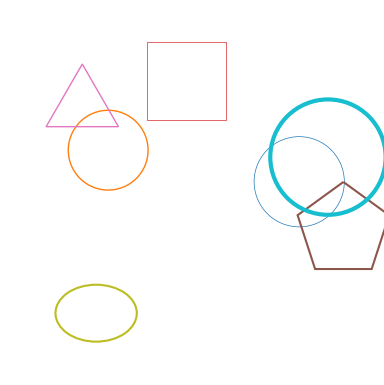[{"shape": "circle", "thickness": 0.5, "radius": 0.59, "center": [0.777, 0.528]}, {"shape": "circle", "thickness": 1, "radius": 0.52, "center": [0.281, 0.61]}, {"shape": "square", "thickness": 0.5, "radius": 0.51, "center": [0.485, 0.789]}, {"shape": "pentagon", "thickness": 1.5, "radius": 0.63, "center": [0.892, 0.402]}, {"shape": "triangle", "thickness": 1, "radius": 0.54, "center": [0.214, 0.725]}, {"shape": "oval", "thickness": 1.5, "radius": 0.53, "center": [0.25, 0.187]}, {"shape": "circle", "thickness": 3, "radius": 0.75, "center": [0.852, 0.592]}]